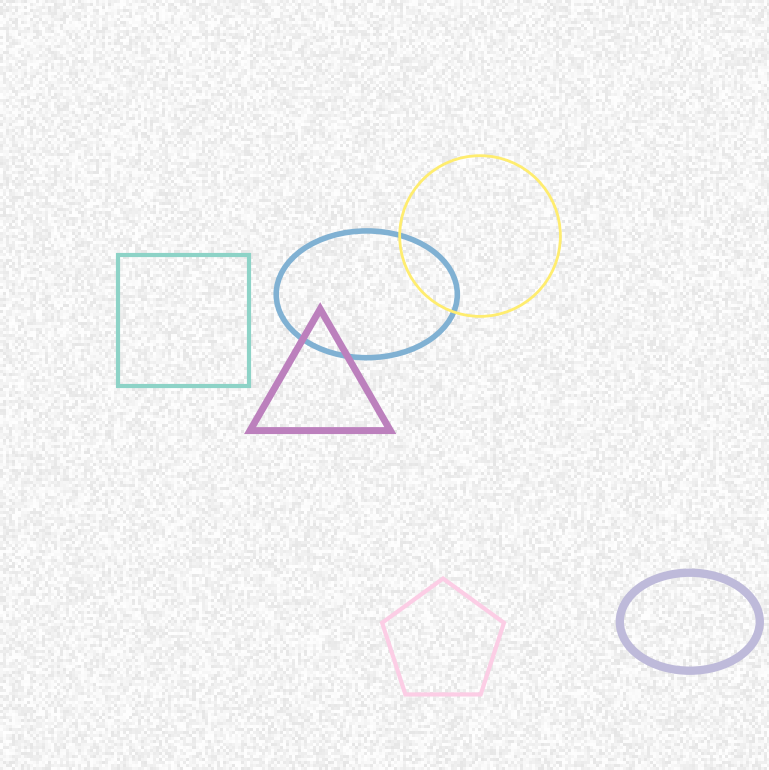[{"shape": "square", "thickness": 1.5, "radius": 0.43, "center": [0.239, 0.584]}, {"shape": "oval", "thickness": 3, "radius": 0.45, "center": [0.896, 0.193]}, {"shape": "oval", "thickness": 2, "radius": 0.59, "center": [0.476, 0.618]}, {"shape": "pentagon", "thickness": 1.5, "radius": 0.42, "center": [0.575, 0.165]}, {"shape": "triangle", "thickness": 2.5, "radius": 0.53, "center": [0.416, 0.493]}, {"shape": "circle", "thickness": 1, "radius": 0.52, "center": [0.623, 0.693]}]